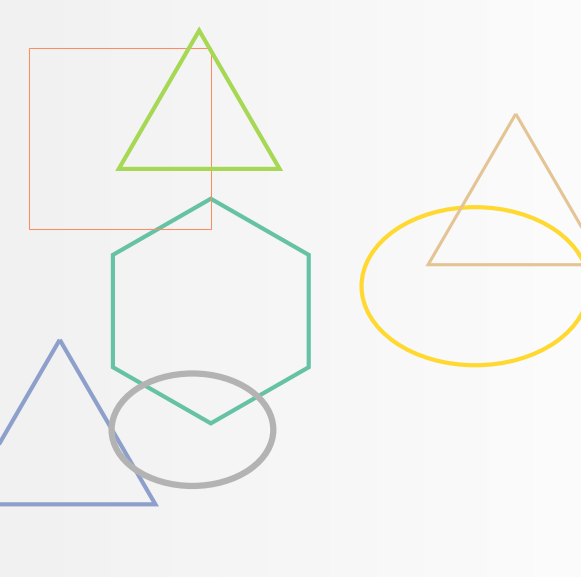[{"shape": "hexagon", "thickness": 2, "radius": 0.97, "center": [0.363, 0.461]}, {"shape": "square", "thickness": 0.5, "radius": 0.78, "center": [0.206, 0.759]}, {"shape": "triangle", "thickness": 2, "radius": 0.95, "center": [0.103, 0.221]}, {"shape": "triangle", "thickness": 2, "radius": 0.8, "center": [0.343, 0.787]}, {"shape": "oval", "thickness": 2, "radius": 0.98, "center": [0.818, 0.504]}, {"shape": "triangle", "thickness": 1.5, "radius": 0.87, "center": [0.887, 0.628]}, {"shape": "oval", "thickness": 3, "radius": 0.7, "center": [0.331, 0.255]}]